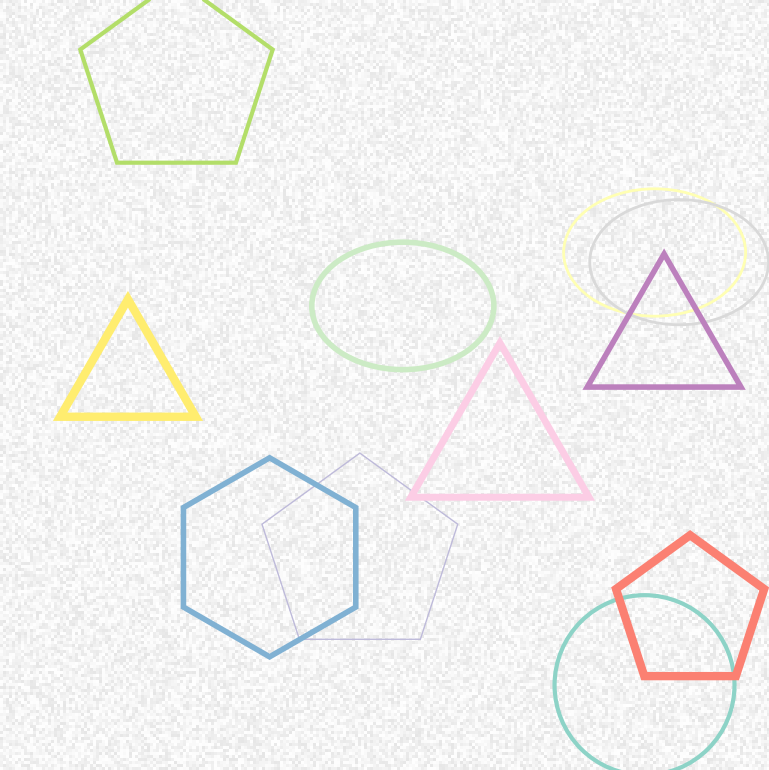[{"shape": "circle", "thickness": 1.5, "radius": 0.58, "center": [0.837, 0.11]}, {"shape": "oval", "thickness": 1, "radius": 0.59, "center": [0.85, 0.672]}, {"shape": "pentagon", "thickness": 0.5, "radius": 0.67, "center": [0.467, 0.278]}, {"shape": "pentagon", "thickness": 3, "radius": 0.51, "center": [0.896, 0.204]}, {"shape": "hexagon", "thickness": 2, "radius": 0.65, "center": [0.35, 0.276]}, {"shape": "pentagon", "thickness": 1.5, "radius": 0.66, "center": [0.229, 0.895]}, {"shape": "triangle", "thickness": 2.5, "radius": 0.67, "center": [0.649, 0.421]}, {"shape": "oval", "thickness": 1, "radius": 0.58, "center": [0.882, 0.659]}, {"shape": "triangle", "thickness": 2, "radius": 0.58, "center": [0.862, 0.555]}, {"shape": "oval", "thickness": 2, "radius": 0.59, "center": [0.523, 0.603]}, {"shape": "triangle", "thickness": 3, "radius": 0.51, "center": [0.166, 0.51]}]